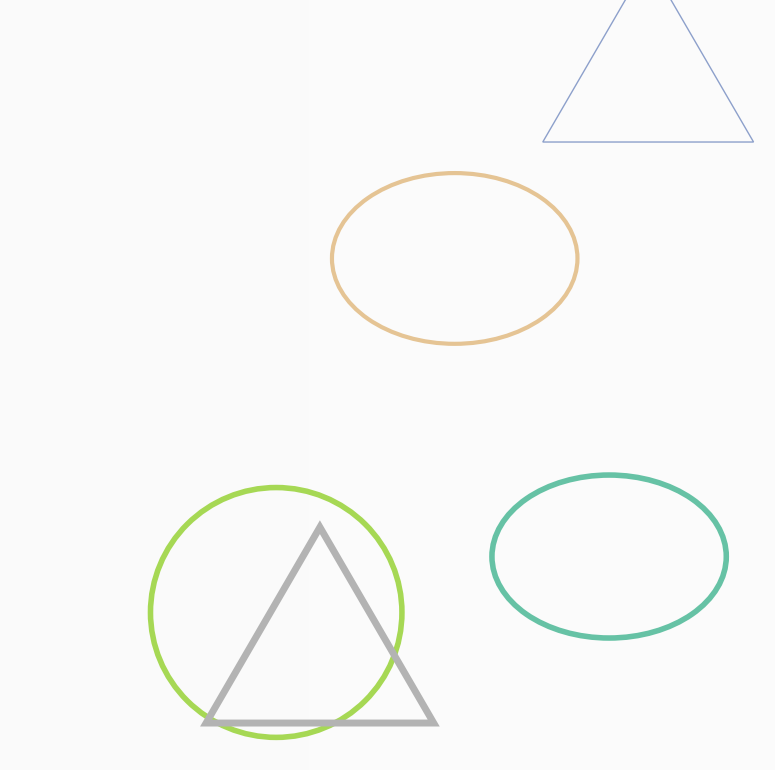[{"shape": "oval", "thickness": 2, "radius": 0.76, "center": [0.786, 0.277]}, {"shape": "triangle", "thickness": 0.5, "radius": 0.79, "center": [0.836, 0.894]}, {"shape": "circle", "thickness": 2, "radius": 0.81, "center": [0.356, 0.205]}, {"shape": "oval", "thickness": 1.5, "radius": 0.79, "center": [0.587, 0.664]}, {"shape": "triangle", "thickness": 2.5, "radius": 0.85, "center": [0.413, 0.146]}]